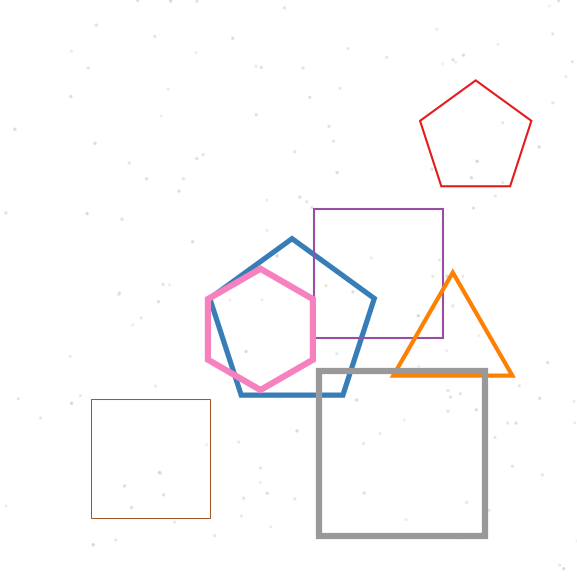[{"shape": "pentagon", "thickness": 1, "radius": 0.51, "center": [0.824, 0.759]}, {"shape": "pentagon", "thickness": 2.5, "radius": 0.75, "center": [0.506, 0.436]}, {"shape": "square", "thickness": 1, "radius": 0.56, "center": [0.656, 0.526]}, {"shape": "triangle", "thickness": 2, "radius": 0.6, "center": [0.784, 0.408]}, {"shape": "square", "thickness": 0.5, "radius": 0.52, "center": [0.26, 0.205]}, {"shape": "hexagon", "thickness": 3, "radius": 0.52, "center": [0.451, 0.429]}, {"shape": "square", "thickness": 3, "radius": 0.72, "center": [0.696, 0.213]}]